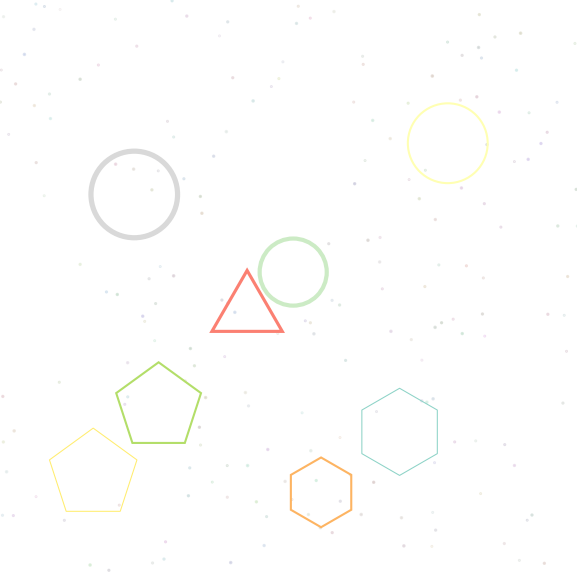[{"shape": "hexagon", "thickness": 0.5, "radius": 0.38, "center": [0.692, 0.251]}, {"shape": "circle", "thickness": 1, "radius": 0.35, "center": [0.775, 0.751]}, {"shape": "triangle", "thickness": 1.5, "radius": 0.35, "center": [0.428, 0.46]}, {"shape": "hexagon", "thickness": 1, "radius": 0.3, "center": [0.556, 0.147]}, {"shape": "pentagon", "thickness": 1, "radius": 0.39, "center": [0.275, 0.295]}, {"shape": "circle", "thickness": 2.5, "radius": 0.37, "center": [0.233, 0.662]}, {"shape": "circle", "thickness": 2, "radius": 0.29, "center": [0.508, 0.528]}, {"shape": "pentagon", "thickness": 0.5, "radius": 0.4, "center": [0.161, 0.178]}]